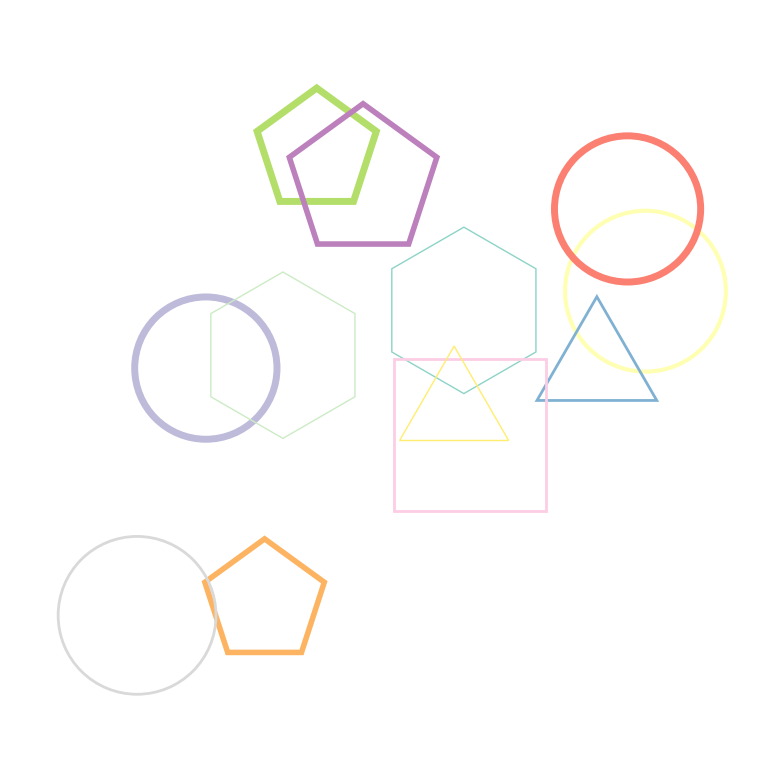[{"shape": "hexagon", "thickness": 0.5, "radius": 0.54, "center": [0.602, 0.597]}, {"shape": "circle", "thickness": 1.5, "radius": 0.52, "center": [0.838, 0.622]}, {"shape": "circle", "thickness": 2.5, "radius": 0.46, "center": [0.267, 0.522]}, {"shape": "circle", "thickness": 2.5, "radius": 0.47, "center": [0.815, 0.729]}, {"shape": "triangle", "thickness": 1, "radius": 0.45, "center": [0.775, 0.525]}, {"shape": "pentagon", "thickness": 2, "radius": 0.41, "center": [0.344, 0.219]}, {"shape": "pentagon", "thickness": 2.5, "radius": 0.41, "center": [0.411, 0.804]}, {"shape": "square", "thickness": 1, "radius": 0.5, "center": [0.61, 0.435]}, {"shape": "circle", "thickness": 1, "radius": 0.51, "center": [0.178, 0.201]}, {"shape": "pentagon", "thickness": 2, "radius": 0.5, "center": [0.472, 0.765]}, {"shape": "hexagon", "thickness": 0.5, "radius": 0.54, "center": [0.367, 0.539]}, {"shape": "triangle", "thickness": 0.5, "radius": 0.41, "center": [0.59, 0.469]}]